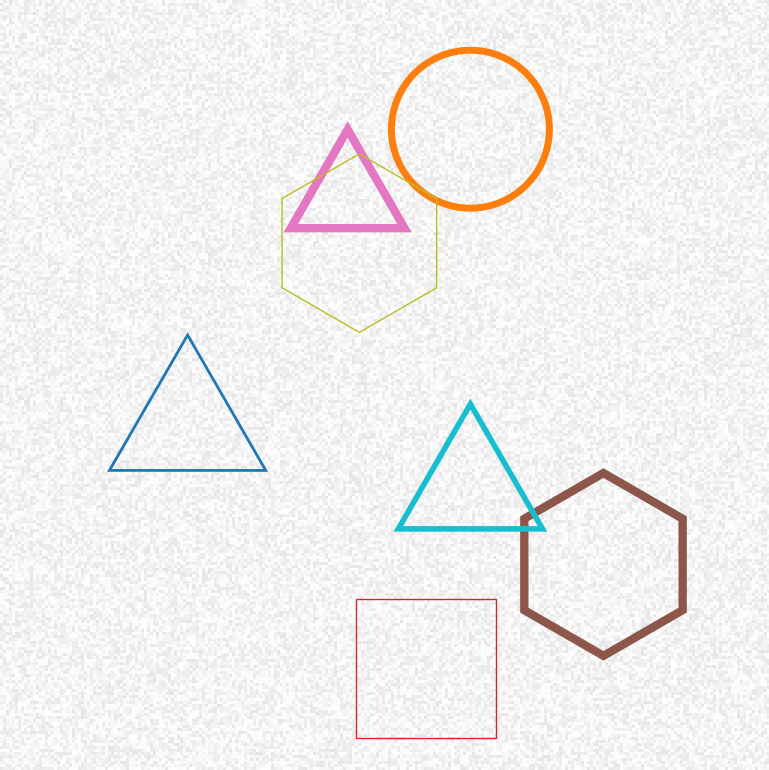[{"shape": "triangle", "thickness": 1, "radius": 0.59, "center": [0.244, 0.448]}, {"shape": "circle", "thickness": 2.5, "radius": 0.51, "center": [0.611, 0.832]}, {"shape": "square", "thickness": 0.5, "radius": 0.45, "center": [0.553, 0.132]}, {"shape": "hexagon", "thickness": 3, "radius": 0.59, "center": [0.784, 0.267]}, {"shape": "triangle", "thickness": 3, "radius": 0.43, "center": [0.451, 0.746]}, {"shape": "hexagon", "thickness": 0.5, "radius": 0.58, "center": [0.467, 0.684]}, {"shape": "triangle", "thickness": 2, "radius": 0.54, "center": [0.611, 0.367]}]